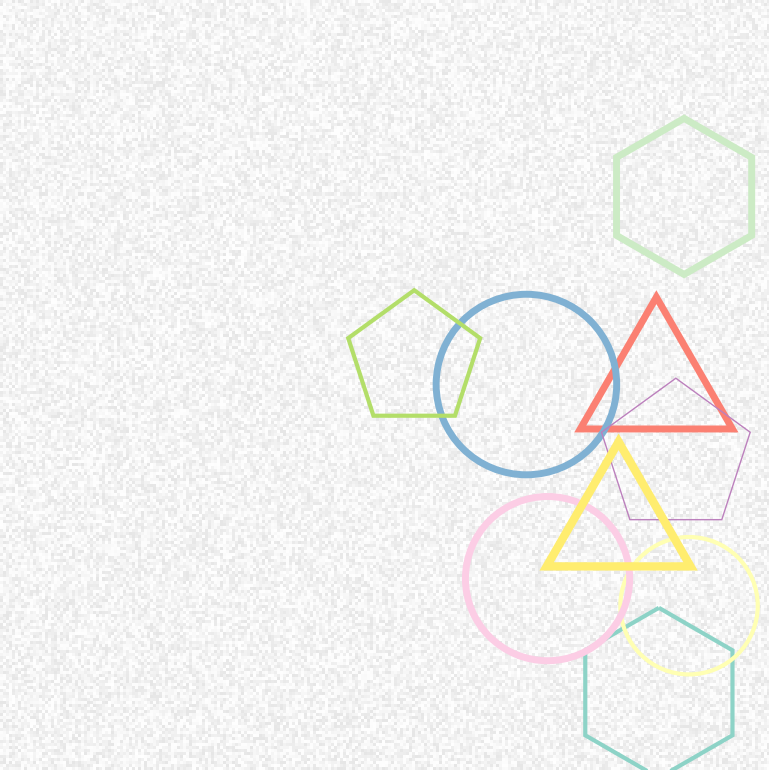[{"shape": "hexagon", "thickness": 1.5, "radius": 0.55, "center": [0.856, 0.1]}, {"shape": "circle", "thickness": 1.5, "radius": 0.45, "center": [0.895, 0.213]}, {"shape": "triangle", "thickness": 2.5, "radius": 0.57, "center": [0.852, 0.5]}, {"shape": "circle", "thickness": 2.5, "radius": 0.59, "center": [0.684, 0.501]}, {"shape": "pentagon", "thickness": 1.5, "radius": 0.45, "center": [0.538, 0.533]}, {"shape": "circle", "thickness": 2.5, "radius": 0.53, "center": [0.711, 0.249]}, {"shape": "pentagon", "thickness": 0.5, "radius": 0.51, "center": [0.878, 0.407]}, {"shape": "hexagon", "thickness": 2.5, "radius": 0.51, "center": [0.888, 0.745]}, {"shape": "triangle", "thickness": 3, "radius": 0.54, "center": [0.803, 0.318]}]